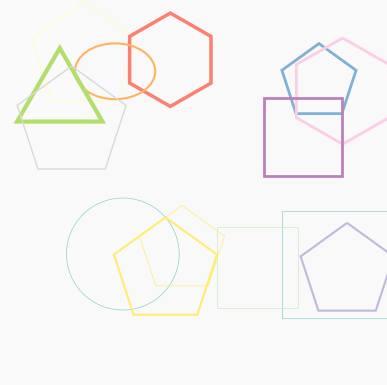[{"shape": "square", "thickness": 0.5, "radius": 0.7, "center": [0.868, 0.314]}, {"shape": "circle", "thickness": 0.5, "radius": 0.73, "center": [0.317, 0.34]}, {"shape": "pentagon", "thickness": 0.5, "radius": 0.72, "center": [0.218, 0.855]}, {"shape": "pentagon", "thickness": 1.5, "radius": 0.63, "center": [0.896, 0.295]}, {"shape": "hexagon", "thickness": 2.5, "radius": 0.61, "center": [0.44, 0.845]}, {"shape": "pentagon", "thickness": 2, "radius": 0.5, "center": [0.823, 0.786]}, {"shape": "oval", "thickness": 1.5, "radius": 0.52, "center": [0.297, 0.815]}, {"shape": "triangle", "thickness": 3, "radius": 0.64, "center": [0.154, 0.748]}, {"shape": "hexagon", "thickness": 2, "radius": 0.69, "center": [0.884, 0.763]}, {"shape": "pentagon", "thickness": 1, "radius": 0.74, "center": [0.185, 0.681]}, {"shape": "square", "thickness": 2, "radius": 0.51, "center": [0.781, 0.644]}, {"shape": "square", "thickness": 0.5, "radius": 0.52, "center": [0.664, 0.305]}, {"shape": "pentagon", "thickness": 0.5, "radius": 0.58, "center": [0.47, 0.351]}, {"shape": "pentagon", "thickness": 1.5, "radius": 0.7, "center": [0.427, 0.296]}]